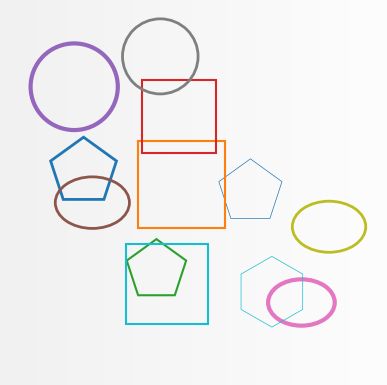[{"shape": "pentagon", "thickness": 2, "radius": 0.45, "center": [0.216, 0.554]}, {"shape": "pentagon", "thickness": 0.5, "radius": 0.43, "center": [0.646, 0.502]}, {"shape": "square", "thickness": 1.5, "radius": 0.56, "center": [0.468, 0.521]}, {"shape": "pentagon", "thickness": 1.5, "radius": 0.4, "center": [0.404, 0.298]}, {"shape": "square", "thickness": 1.5, "radius": 0.48, "center": [0.462, 0.697]}, {"shape": "circle", "thickness": 3, "radius": 0.56, "center": [0.191, 0.775]}, {"shape": "oval", "thickness": 2, "radius": 0.48, "center": [0.238, 0.474]}, {"shape": "oval", "thickness": 3, "radius": 0.43, "center": [0.778, 0.214]}, {"shape": "circle", "thickness": 2, "radius": 0.49, "center": [0.414, 0.854]}, {"shape": "oval", "thickness": 2, "radius": 0.47, "center": [0.849, 0.411]}, {"shape": "square", "thickness": 1.5, "radius": 0.52, "center": [0.431, 0.262]}, {"shape": "hexagon", "thickness": 0.5, "radius": 0.46, "center": [0.702, 0.242]}]